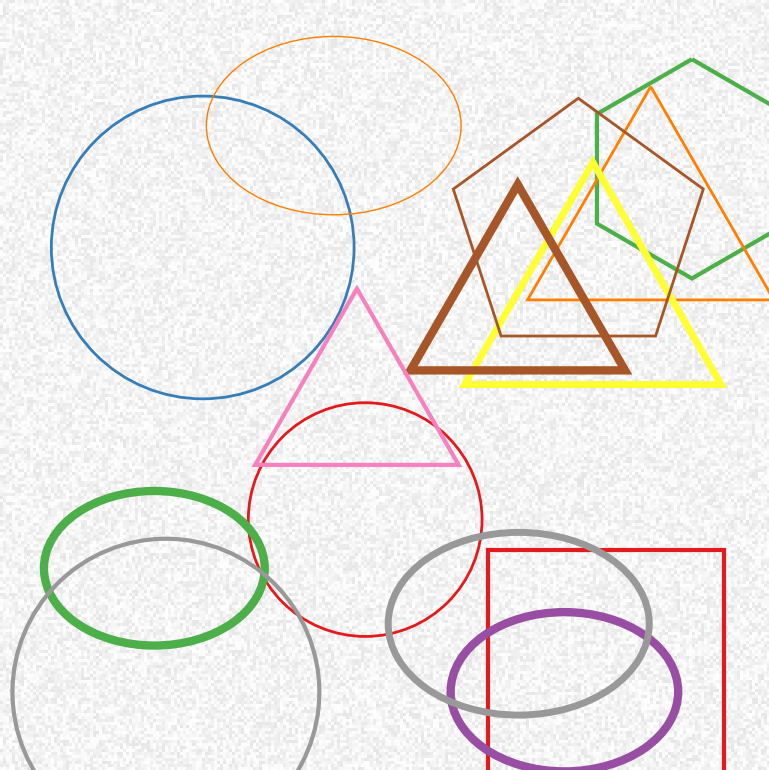[{"shape": "square", "thickness": 1.5, "radius": 0.77, "center": [0.787, 0.132]}, {"shape": "circle", "thickness": 1, "radius": 0.76, "center": [0.474, 0.325]}, {"shape": "circle", "thickness": 1, "radius": 0.98, "center": [0.263, 0.679]}, {"shape": "hexagon", "thickness": 1.5, "radius": 0.71, "center": [0.899, 0.781]}, {"shape": "oval", "thickness": 3, "radius": 0.72, "center": [0.2, 0.262]}, {"shape": "oval", "thickness": 3, "radius": 0.74, "center": [0.733, 0.102]}, {"shape": "triangle", "thickness": 1, "radius": 0.92, "center": [0.845, 0.703]}, {"shape": "oval", "thickness": 0.5, "radius": 0.83, "center": [0.433, 0.837]}, {"shape": "triangle", "thickness": 2.5, "radius": 0.96, "center": [0.77, 0.597]}, {"shape": "triangle", "thickness": 3, "radius": 0.8, "center": [0.672, 0.599]}, {"shape": "pentagon", "thickness": 1, "radius": 0.85, "center": [0.751, 0.702]}, {"shape": "triangle", "thickness": 1.5, "radius": 0.76, "center": [0.464, 0.473]}, {"shape": "oval", "thickness": 2.5, "radius": 0.85, "center": [0.674, 0.19]}, {"shape": "circle", "thickness": 1.5, "radius": 1.0, "center": [0.215, 0.101]}]